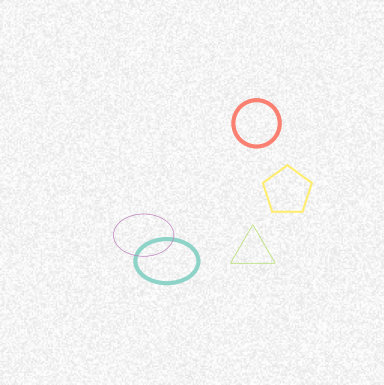[{"shape": "oval", "thickness": 3, "radius": 0.41, "center": [0.434, 0.322]}, {"shape": "circle", "thickness": 3, "radius": 0.3, "center": [0.666, 0.68]}, {"shape": "triangle", "thickness": 0.5, "radius": 0.33, "center": [0.657, 0.35]}, {"shape": "oval", "thickness": 0.5, "radius": 0.39, "center": [0.373, 0.389]}, {"shape": "pentagon", "thickness": 1.5, "radius": 0.33, "center": [0.746, 0.504]}]